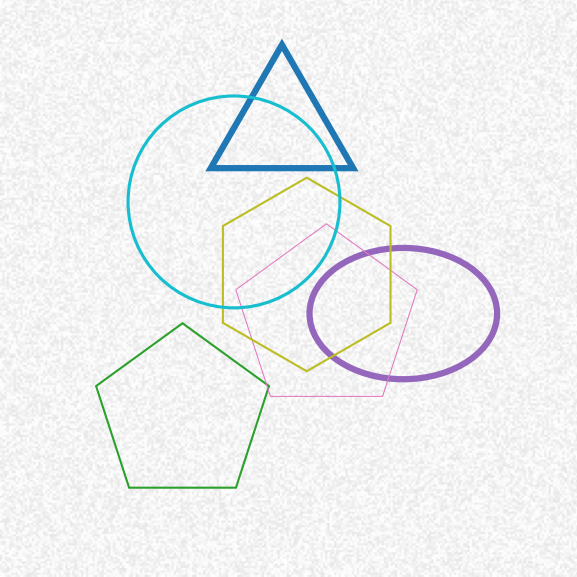[{"shape": "triangle", "thickness": 3, "radius": 0.71, "center": [0.488, 0.779]}, {"shape": "pentagon", "thickness": 1, "radius": 0.79, "center": [0.316, 0.282]}, {"shape": "oval", "thickness": 3, "radius": 0.81, "center": [0.698, 0.456]}, {"shape": "pentagon", "thickness": 0.5, "radius": 0.83, "center": [0.565, 0.446]}, {"shape": "hexagon", "thickness": 1, "radius": 0.84, "center": [0.531, 0.524]}, {"shape": "circle", "thickness": 1.5, "radius": 0.92, "center": [0.405, 0.65]}]